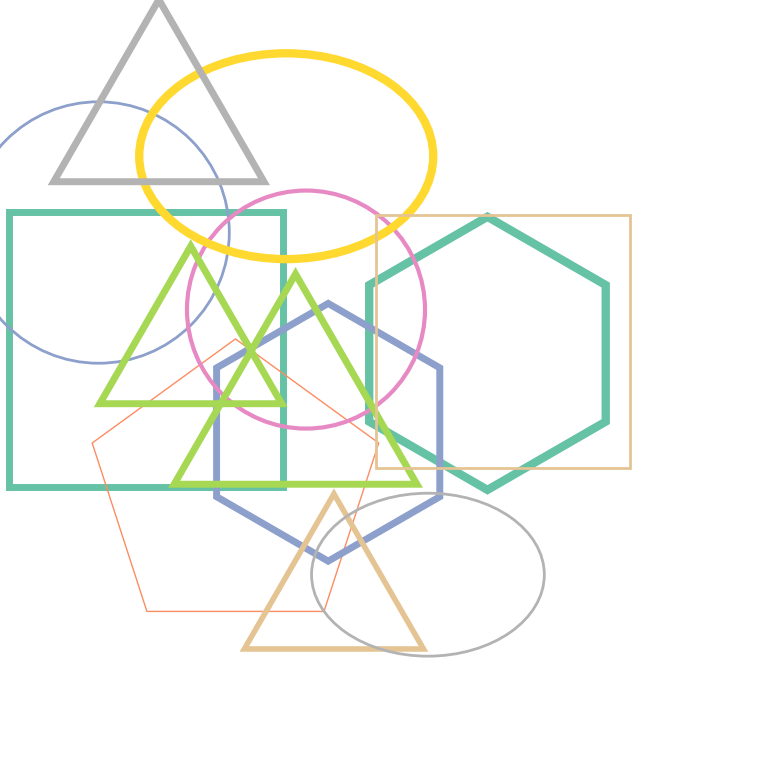[{"shape": "hexagon", "thickness": 3, "radius": 0.89, "center": [0.633, 0.541]}, {"shape": "square", "thickness": 2.5, "radius": 0.89, "center": [0.19, 0.546]}, {"shape": "pentagon", "thickness": 0.5, "radius": 0.98, "center": [0.306, 0.364]}, {"shape": "hexagon", "thickness": 2.5, "radius": 0.84, "center": [0.426, 0.439]}, {"shape": "circle", "thickness": 1, "radius": 0.85, "center": [0.128, 0.698]}, {"shape": "circle", "thickness": 1.5, "radius": 0.77, "center": [0.397, 0.598]}, {"shape": "triangle", "thickness": 2.5, "radius": 0.91, "center": [0.384, 0.462]}, {"shape": "triangle", "thickness": 2.5, "radius": 0.68, "center": [0.248, 0.544]}, {"shape": "oval", "thickness": 3, "radius": 0.95, "center": [0.372, 0.797]}, {"shape": "triangle", "thickness": 2, "radius": 0.67, "center": [0.434, 0.224]}, {"shape": "square", "thickness": 1, "radius": 0.82, "center": [0.653, 0.557]}, {"shape": "oval", "thickness": 1, "radius": 0.76, "center": [0.556, 0.254]}, {"shape": "triangle", "thickness": 2.5, "radius": 0.79, "center": [0.206, 0.843]}]